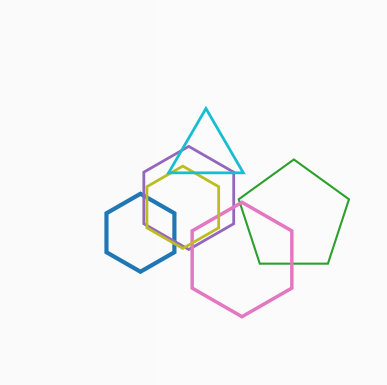[{"shape": "hexagon", "thickness": 3, "radius": 0.51, "center": [0.362, 0.395]}, {"shape": "pentagon", "thickness": 1.5, "radius": 0.75, "center": [0.758, 0.436]}, {"shape": "hexagon", "thickness": 2, "radius": 0.67, "center": [0.487, 0.486]}, {"shape": "hexagon", "thickness": 2.5, "radius": 0.74, "center": [0.625, 0.326]}, {"shape": "hexagon", "thickness": 2, "radius": 0.53, "center": [0.472, 0.462]}, {"shape": "triangle", "thickness": 2, "radius": 0.56, "center": [0.531, 0.607]}]